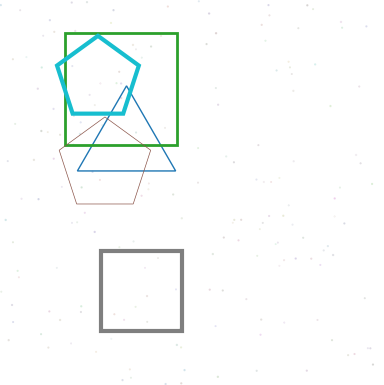[{"shape": "triangle", "thickness": 1, "radius": 0.74, "center": [0.329, 0.63]}, {"shape": "square", "thickness": 2, "radius": 0.73, "center": [0.315, 0.768]}, {"shape": "pentagon", "thickness": 0.5, "radius": 0.62, "center": [0.273, 0.571]}, {"shape": "square", "thickness": 3, "radius": 0.52, "center": [0.367, 0.244]}, {"shape": "pentagon", "thickness": 3, "radius": 0.56, "center": [0.254, 0.795]}]